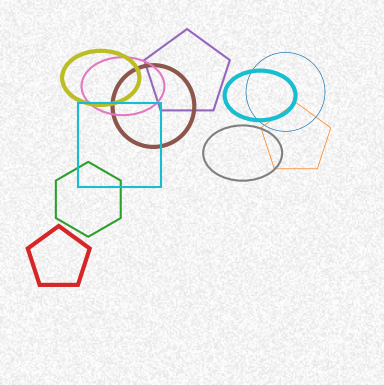[{"shape": "circle", "thickness": 0.5, "radius": 0.51, "center": [0.742, 0.761]}, {"shape": "pentagon", "thickness": 0.5, "radius": 0.48, "center": [0.768, 0.639]}, {"shape": "hexagon", "thickness": 1.5, "radius": 0.49, "center": [0.229, 0.482]}, {"shape": "pentagon", "thickness": 3, "radius": 0.42, "center": [0.153, 0.328]}, {"shape": "pentagon", "thickness": 1.5, "radius": 0.58, "center": [0.486, 0.808]}, {"shape": "circle", "thickness": 3, "radius": 0.53, "center": [0.398, 0.725]}, {"shape": "oval", "thickness": 1.5, "radius": 0.54, "center": [0.319, 0.776]}, {"shape": "oval", "thickness": 1.5, "radius": 0.51, "center": [0.63, 0.602]}, {"shape": "oval", "thickness": 3, "radius": 0.5, "center": [0.262, 0.798]}, {"shape": "square", "thickness": 1.5, "radius": 0.54, "center": [0.311, 0.623]}, {"shape": "oval", "thickness": 3, "radius": 0.46, "center": [0.676, 0.752]}]